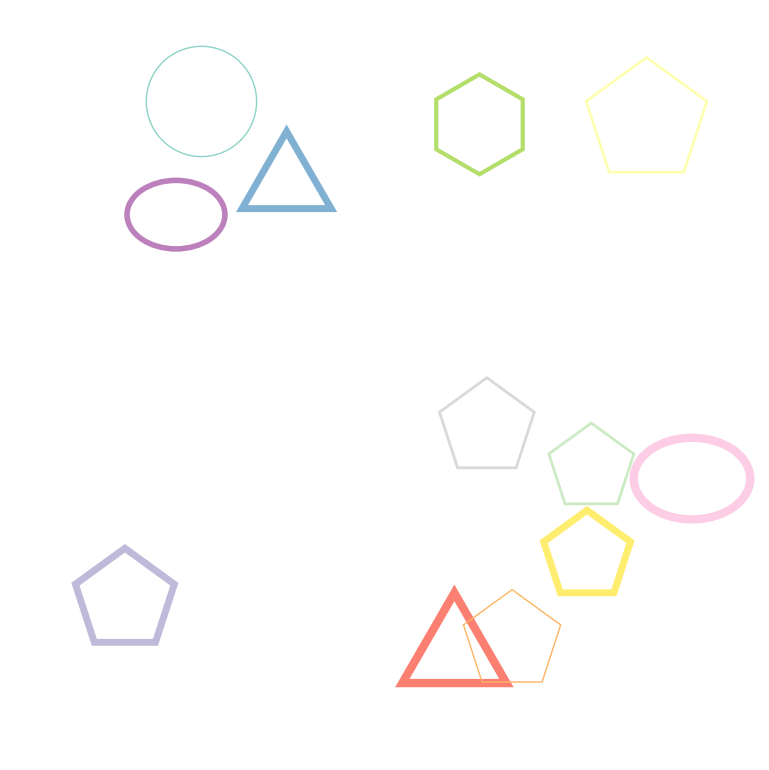[{"shape": "circle", "thickness": 0.5, "radius": 0.36, "center": [0.262, 0.868]}, {"shape": "pentagon", "thickness": 1, "radius": 0.41, "center": [0.84, 0.843]}, {"shape": "pentagon", "thickness": 2.5, "radius": 0.34, "center": [0.162, 0.22]}, {"shape": "triangle", "thickness": 3, "radius": 0.39, "center": [0.59, 0.152]}, {"shape": "triangle", "thickness": 2.5, "radius": 0.33, "center": [0.372, 0.763]}, {"shape": "pentagon", "thickness": 0.5, "radius": 0.33, "center": [0.665, 0.168]}, {"shape": "hexagon", "thickness": 1.5, "radius": 0.32, "center": [0.623, 0.839]}, {"shape": "oval", "thickness": 3, "radius": 0.38, "center": [0.899, 0.378]}, {"shape": "pentagon", "thickness": 1, "radius": 0.32, "center": [0.632, 0.445]}, {"shape": "oval", "thickness": 2, "radius": 0.32, "center": [0.229, 0.721]}, {"shape": "pentagon", "thickness": 1, "radius": 0.29, "center": [0.768, 0.393]}, {"shape": "pentagon", "thickness": 2.5, "radius": 0.3, "center": [0.762, 0.278]}]